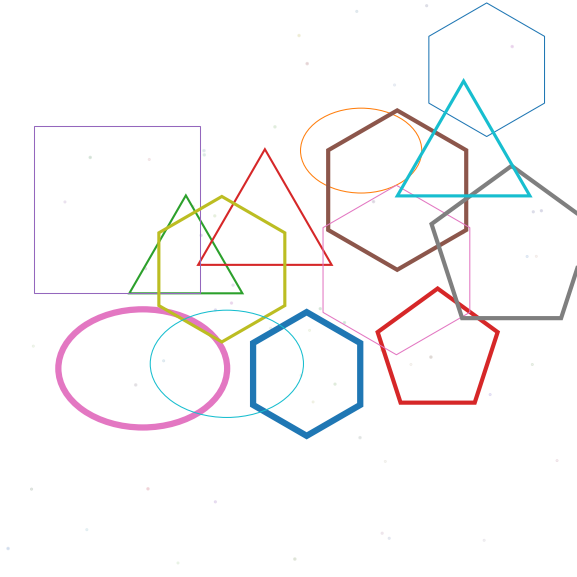[{"shape": "hexagon", "thickness": 3, "radius": 0.54, "center": [0.531, 0.352]}, {"shape": "hexagon", "thickness": 0.5, "radius": 0.58, "center": [0.843, 0.878]}, {"shape": "oval", "thickness": 0.5, "radius": 0.52, "center": [0.625, 0.738]}, {"shape": "triangle", "thickness": 1, "radius": 0.57, "center": [0.322, 0.548]}, {"shape": "triangle", "thickness": 1, "radius": 0.67, "center": [0.459, 0.607]}, {"shape": "pentagon", "thickness": 2, "radius": 0.55, "center": [0.758, 0.39]}, {"shape": "square", "thickness": 0.5, "radius": 0.72, "center": [0.202, 0.636]}, {"shape": "hexagon", "thickness": 2, "radius": 0.69, "center": [0.688, 0.67]}, {"shape": "oval", "thickness": 3, "radius": 0.73, "center": [0.247, 0.361]}, {"shape": "hexagon", "thickness": 0.5, "radius": 0.73, "center": [0.686, 0.532]}, {"shape": "pentagon", "thickness": 2, "radius": 0.73, "center": [0.886, 0.566]}, {"shape": "hexagon", "thickness": 1.5, "radius": 0.63, "center": [0.384, 0.533]}, {"shape": "oval", "thickness": 0.5, "radius": 0.66, "center": [0.393, 0.369]}, {"shape": "triangle", "thickness": 1.5, "radius": 0.66, "center": [0.803, 0.726]}]